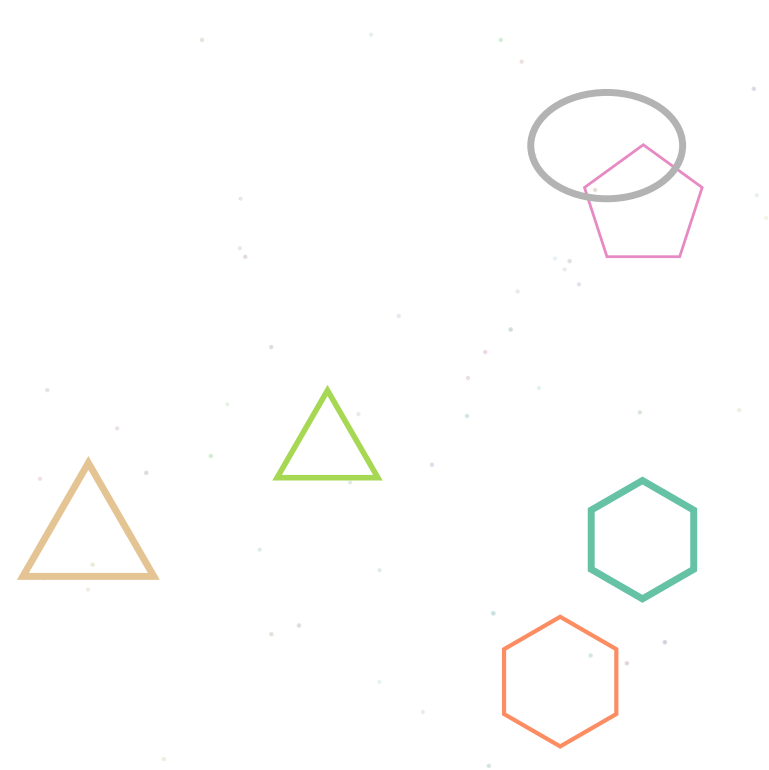[{"shape": "hexagon", "thickness": 2.5, "radius": 0.38, "center": [0.834, 0.299]}, {"shape": "hexagon", "thickness": 1.5, "radius": 0.42, "center": [0.728, 0.115]}, {"shape": "pentagon", "thickness": 1, "radius": 0.4, "center": [0.835, 0.732]}, {"shape": "triangle", "thickness": 2, "radius": 0.38, "center": [0.425, 0.417]}, {"shape": "triangle", "thickness": 2.5, "radius": 0.49, "center": [0.115, 0.301]}, {"shape": "oval", "thickness": 2.5, "radius": 0.49, "center": [0.788, 0.811]}]